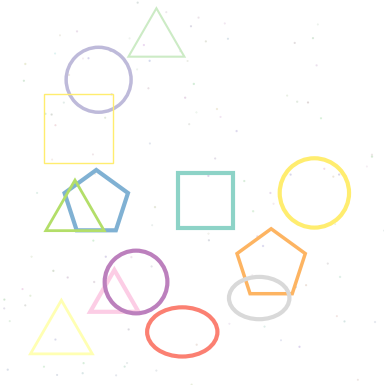[{"shape": "square", "thickness": 3, "radius": 0.35, "center": [0.533, 0.48]}, {"shape": "triangle", "thickness": 2, "radius": 0.46, "center": [0.159, 0.127]}, {"shape": "circle", "thickness": 2.5, "radius": 0.42, "center": [0.256, 0.793]}, {"shape": "oval", "thickness": 3, "radius": 0.46, "center": [0.473, 0.138]}, {"shape": "pentagon", "thickness": 3, "radius": 0.43, "center": [0.25, 0.472]}, {"shape": "pentagon", "thickness": 2.5, "radius": 0.47, "center": [0.704, 0.313]}, {"shape": "triangle", "thickness": 2, "radius": 0.44, "center": [0.195, 0.445]}, {"shape": "triangle", "thickness": 3, "radius": 0.36, "center": [0.297, 0.226]}, {"shape": "oval", "thickness": 3, "radius": 0.39, "center": [0.673, 0.226]}, {"shape": "circle", "thickness": 3, "radius": 0.41, "center": [0.353, 0.268]}, {"shape": "triangle", "thickness": 1.5, "radius": 0.42, "center": [0.406, 0.895]}, {"shape": "circle", "thickness": 3, "radius": 0.45, "center": [0.817, 0.499]}, {"shape": "square", "thickness": 1, "radius": 0.45, "center": [0.204, 0.666]}]